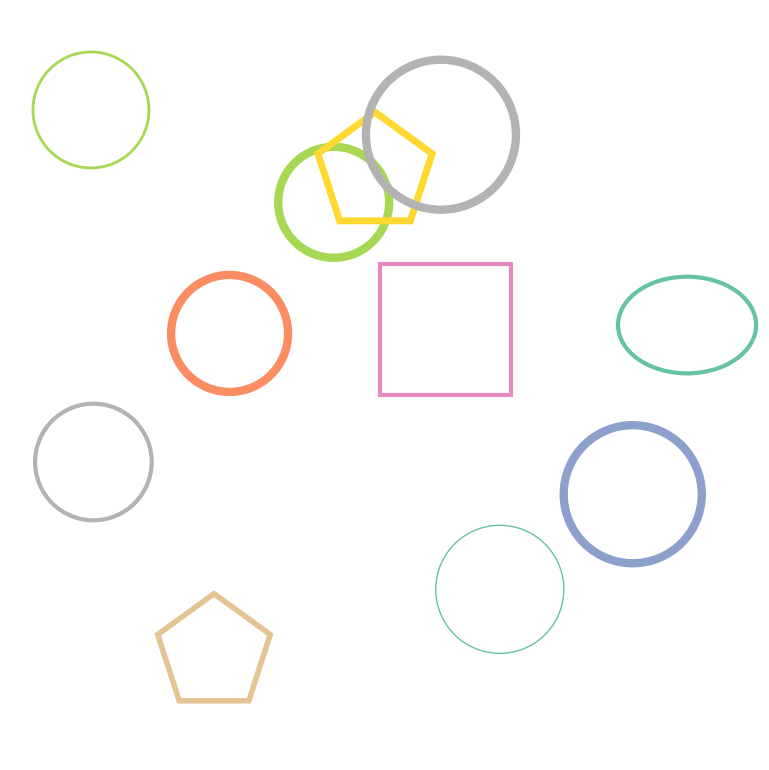[{"shape": "circle", "thickness": 0.5, "radius": 0.42, "center": [0.649, 0.235]}, {"shape": "oval", "thickness": 1.5, "radius": 0.45, "center": [0.892, 0.578]}, {"shape": "circle", "thickness": 3, "radius": 0.38, "center": [0.298, 0.567]}, {"shape": "circle", "thickness": 3, "radius": 0.45, "center": [0.822, 0.358]}, {"shape": "square", "thickness": 1.5, "radius": 0.42, "center": [0.579, 0.572]}, {"shape": "circle", "thickness": 3, "radius": 0.36, "center": [0.433, 0.737]}, {"shape": "circle", "thickness": 1, "radius": 0.38, "center": [0.118, 0.857]}, {"shape": "pentagon", "thickness": 2.5, "radius": 0.39, "center": [0.487, 0.776]}, {"shape": "pentagon", "thickness": 2, "radius": 0.38, "center": [0.278, 0.152]}, {"shape": "circle", "thickness": 3, "radius": 0.49, "center": [0.573, 0.825]}, {"shape": "circle", "thickness": 1.5, "radius": 0.38, "center": [0.121, 0.4]}]